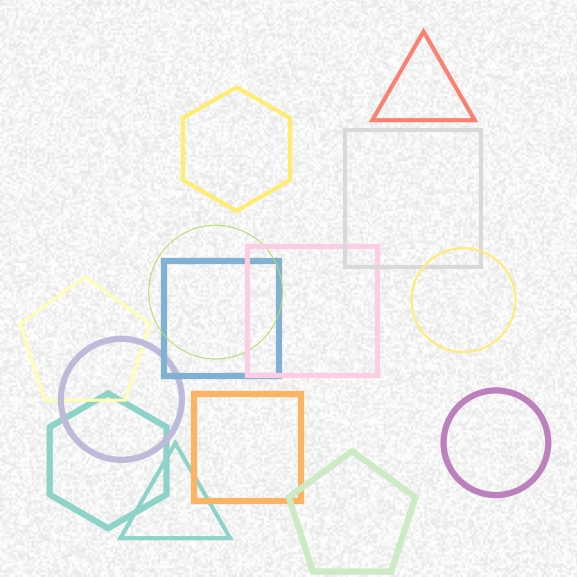[{"shape": "triangle", "thickness": 2, "radius": 0.55, "center": [0.304, 0.122]}, {"shape": "hexagon", "thickness": 3, "radius": 0.58, "center": [0.187, 0.201]}, {"shape": "pentagon", "thickness": 1.5, "radius": 0.59, "center": [0.147, 0.402]}, {"shape": "circle", "thickness": 3, "radius": 0.52, "center": [0.21, 0.308]}, {"shape": "triangle", "thickness": 2, "radius": 0.51, "center": [0.733, 0.842]}, {"shape": "square", "thickness": 3, "radius": 0.5, "center": [0.384, 0.448]}, {"shape": "square", "thickness": 3, "radius": 0.46, "center": [0.429, 0.224]}, {"shape": "circle", "thickness": 0.5, "radius": 0.58, "center": [0.373, 0.493]}, {"shape": "square", "thickness": 2.5, "radius": 0.56, "center": [0.541, 0.461]}, {"shape": "square", "thickness": 2, "radius": 0.59, "center": [0.715, 0.655]}, {"shape": "circle", "thickness": 3, "radius": 0.45, "center": [0.859, 0.232]}, {"shape": "pentagon", "thickness": 3, "radius": 0.58, "center": [0.61, 0.103]}, {"shape": "hexagon", "thickness": 2, "radius": 0.54, "center": [0.41, 0.741]}, {"shape": "circle", "thickness": 1, "radius": 0.45, "center": [0.803, 0.48]}]